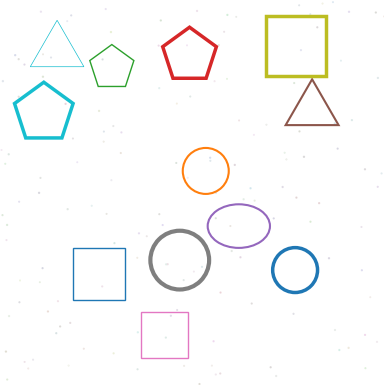[{"shape": "circle", "thickness": 2.5, "radius": 0.29, "center": [0.767, 0.299]}, {"shape": "square", "thickness": 1, "radius": 0.34, "center": [0.257, 0.288]}, {"shape": "circle", "thickness": 1.5, "radius": 0.3, "center": [0.534, 0.556]}, {"shape": "pentagon", "thickness": 1, "radius": 0.3, "center": [0.29, 0.824]}, {"shape": "pentagon", "thickness": 2.5, "radius": 0.37, "center": [0.492, 0.856]}, {"shape": "oval", "thickness": 1.5, "radius": 0.4, "center": [0.62, 0.413]}, {"shape": "triangle", "thickness": 1.5, "radius": 0.4, "center": [0.811, 0.715]}, {"shape": "square", "thickness": 1, "radius": 0.3, "center": [0.427, 0.13]}, {"shape": "circle", "thickness": 3, "radius": 0.38, "center": [0.467, 0.324]}, {"shape": "square", "thickness": 2.5, "radius": 0.39, "center": [0.768, 0.881]}, {"shape": "pentagon", "thickness": 2.5, "radius": 0.4, "center": [0.114, 0.706]}, {"shape": "triangle", "thickness": 0.5, "radius": 0.4, "center": [0.148, 0.867]}]